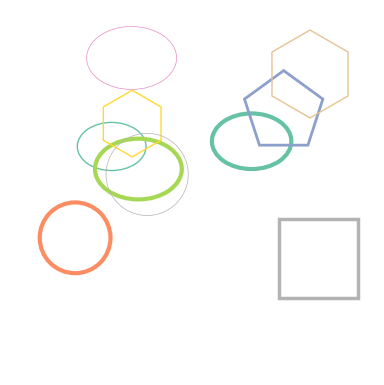[{"shape": "oval", "thickness": 3, "radius": 0.52, "center": [0.654, 0.633]}, {"shape": "oval", "thickness": 1, "radius": 0.45, "center": [0.29, 0.62]}, {"shape": "circle", "thickness": 3, "radius": 0.46, "center": [0.195, 0.382]}, {"shape": "pentagon", "thickness": 2, "radius": 0.54, "center": [0.737, 0.71]}, {"shape": "oval", "thickness": 0.5, "radius": 0.58, "center": [0.342, 0.849]}, {"shape": "oval", "thickness": 3, "radius": 0.56, "center": [0.359, 0.561]}, {"shape": "hexagon", "thickness": 1, "radius": 0.43, "center": [0.343, 0.679]}, {"shape": "hexagon", "thickness": 1, "radius": 0.57, "center": [0.805, 0.808]}, {"shape": "circle", "thickness": 0.5, "radius": 0.53, "center": [0.382, 0.547]}, {"shape": "square", "thickness": 2.5, "radius": 0.51, "center": [0.828, 0.33]}]